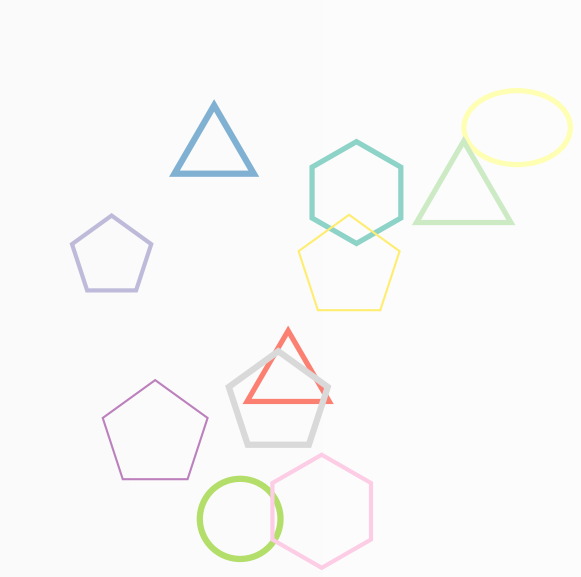[{"shape": "hexagon", "thickness": 2.5, "radius": 0.44, "center": [0.613, 0.666]}, {"shape": "oval", "thickness": 2.5, "radius": 0.46, "center": [0.89, 0.778]}, {"shape": "pentagon", "thickness": 2, "radius": 0.36, "center": [0.192, 0.554]}, {"shape": "triangle", "thickness": 2.5, "radius": 0.41, "center": [0.496, 0.345]}, {"shape": "triangle", "thickness": 3, "radius": 0.39, "center": [0.368, 0.738]}, {"shape": "circle", "thickness": 3, "radius": 0.35, "center": [0.413, 0.101]}, {"shape": "hexagon", "thickness": 2, "radius": 0.49, "center": [0.553, 0.114]}, {"shape": "pentagon", "thickness": 3, "radius": 0.45, "center": [0.479, 0.301]}, {"shape": "pentagon", "thickness": 1, "radius": 0.47, "center": [0.267, 0.246]}, {"shape": "triangle", "thickness": 2.5, "radius": 0.47, "center": [0.798, 0.661]}, {"shape": "pentagon", "thickness": 1, "radius": 0.46, "center": [0.601, 0.536]}]